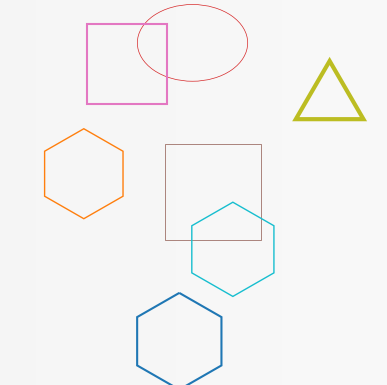[{"shape": "hexagon", "thickness": 1.5, "radius": 0.63, "center": [0.463, 0.114]}, {"shape": "hexagon", "thickness": 1, "radius": 0.58, "center": [0.216, 0.549]}, {"shape": "oval", "thickness": 0.5, "radius": 0.71, "center": [0.497, 0.889]}, {"shape": "square", "thickness": 0.5, "radius": 0.62, "center": [0.55, 0.501]}, {"shape": "square", "thickness": 1.5, "radius": 0.52, "center": [0.328, 0.833]}, {"shape": "triangle", "thickness": 3, "radius": 0.5, "center": [0.851, 0.741]}, {"shape": "hexagon", "thickness": 1, "radius": 0.61, "center": [0.601, 0.352]}]